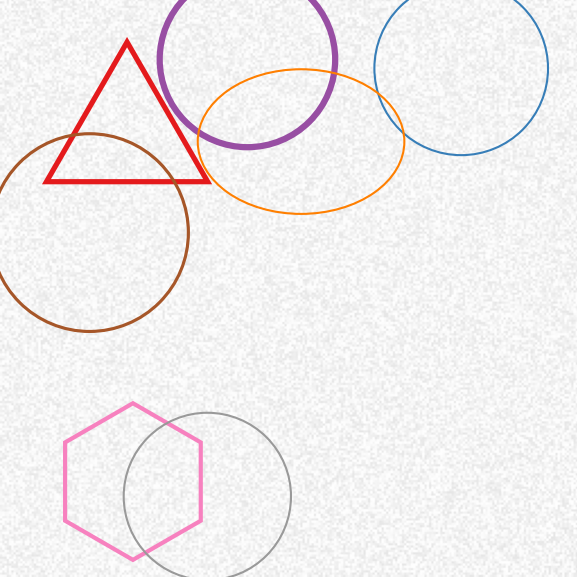[{"shape": "triangle", "thickness": 2.5, "radius": 0.81, "center": [0.22, 0.765]}, {"shape": "circle", "thickness": 1, "radius": 0.75, "center": [0.799, 0.881]}, {"shape": "circle", "thickness": 3, "radius": 0.76, "center": [0.428, 0.896]}, {"shape": "oval", "thickness": 1, "radius": 0.89, "center": [0.521, 0.754]}, {"shape": "circle", "thickness": 1.5, "radius": 0.86, "center": [0.155, 0.596]}, {"shape": "hexagon", "thickness": 2, "radius": 0.68, "center": [0.23, 0.165]}, {"shape": "circle", "thickness": 1, "radius": 0.72, "center": [0.359, 0.14]}]